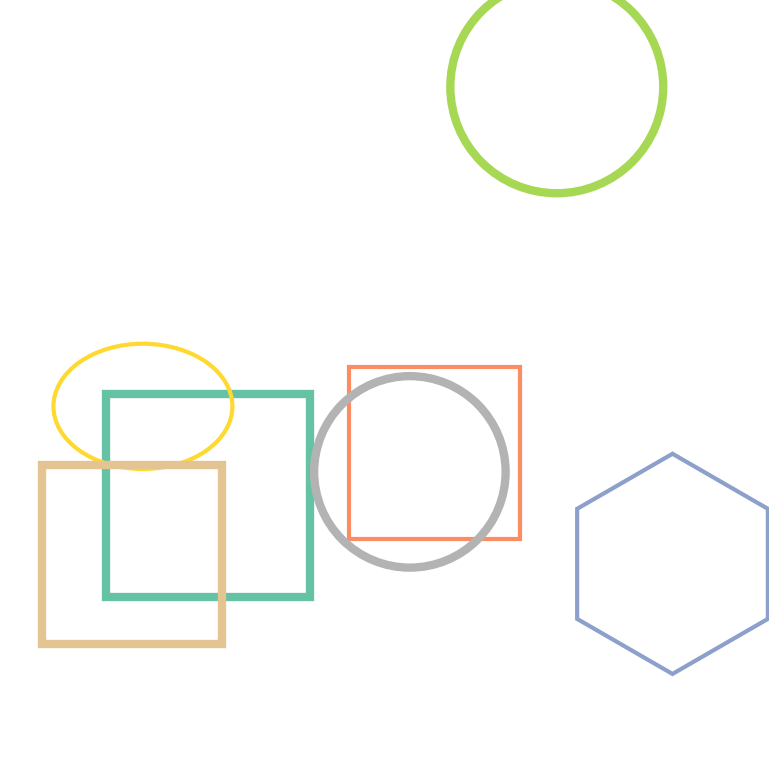[{"shape": "square", "thickness": 3, "radius": 0.66, "center": [0.27, 0.357]}, {"shape": "square", "thickness": 1.5, "radius": 0.56, "center": [0.564, 0.412]}, {"shape": "hexagon", "thickness": 1.5, "radius": 0.71, "center": [0.873, 0.268]}, {"shape": "circle", "thickness": 3, "radius": 0.69, "center": [0.723, 0.887]}, {"shape": "oval", "thickness": 1.5, "radius": 0.58, "center": [0.186, 0.472]}, {"shape": "square", "thickness": 3, "radius": 0.58, "center": [0.171, 0.279]}, {"shape": "circle", "thickness": 3, "radius": 0.62, "center": [0.532, 0.387]}]